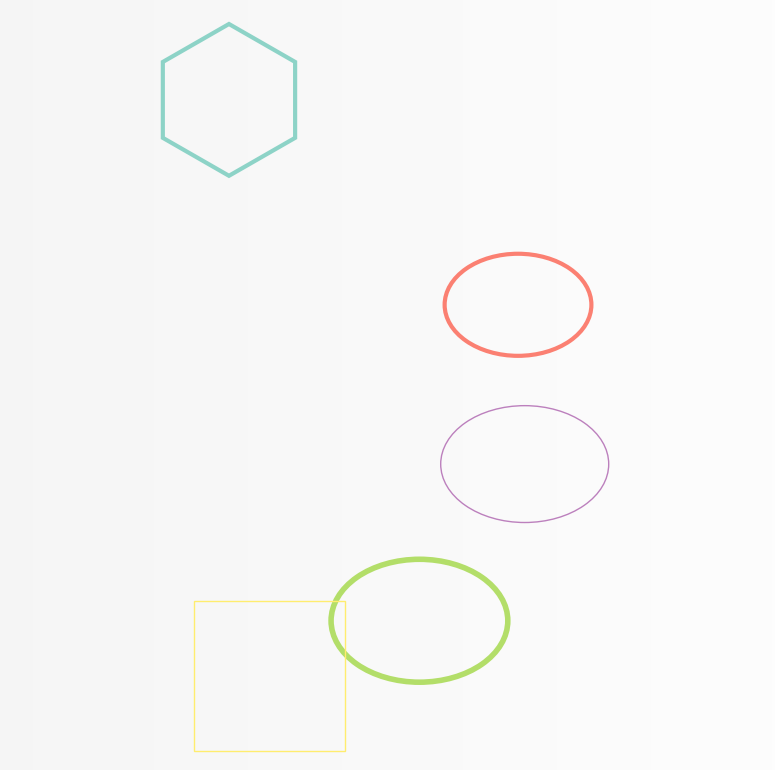[{"shape": "hexagon", "thickness": 1.5, "radius": 0.49, "center": [0.295, 0.87]}, {"shape": "oval", "thickness": 1.5, "radius": 0.47, "center": [0.668, 0.604]}, {"shape": "oval", "thickness": 2, "radius": 0.57, "center": [0.541, 0.194]}, {"shape": "oval", "thickness": 0.5, "radius": 0.54, "center": [0.677, 0.397]}, {"shape": "square", "thickness": 0.5, "radius": 0.49, "center": [0.348, 0.122]}]